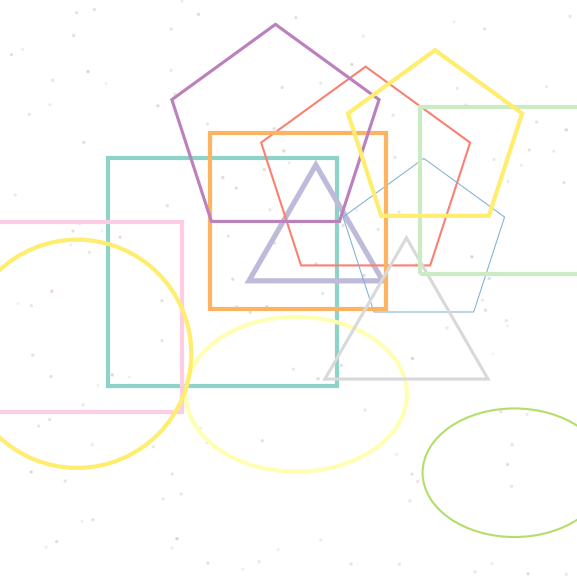[{"shape": "square", "thickness": 2, "radius": 0.99, "center": [0.386, 0.528]}, {"shape": "oval", "thickness": 2, "radius": 0.96, "center": [0.513, 0.316]}, {"shape": "triangle", "thickness": 2.5, "radius": 0.67, "center": [0.547, 0.58]}, {"shape": "pentagon", "thickness": 1, "radius": 0.95, "center": [0.633, 0.693]}, {"shape": "pentagon", "thickness": 0.5, "radius": 0.74, "center": [0.734, 0.578]}, {"shape": "square", "thickness": 2, "radius": 0.76, "center": [0.516, 0.616]}, {"shape": "oval", "thickness": 1, "radius": 0.8, "center": [0.891, 0.181]}, {"shape": "square", "thickness": 2, "radius": 0.82, "center": [0.151, 0.45]}, {"shape": "triangle", "thickness": 1.5, "radius": 0.82, "center": [0.704, 0.424]}, {"shape": "pentagon", "thickness": 1.5, "radius": 0.94, "center": [0.477, 0.768]}, {"shape": "square", "thickness": 2, "radius": 0.72, "center": [0.871, 0.669]}, {"shape": "pentagon", "thickness": 2, "radius": 0.79, "center": [0.753, 0.754]}, {"shape": "circle", "thickness": 2, "radius": 0.99, "center": [0.134, 0.387]}]